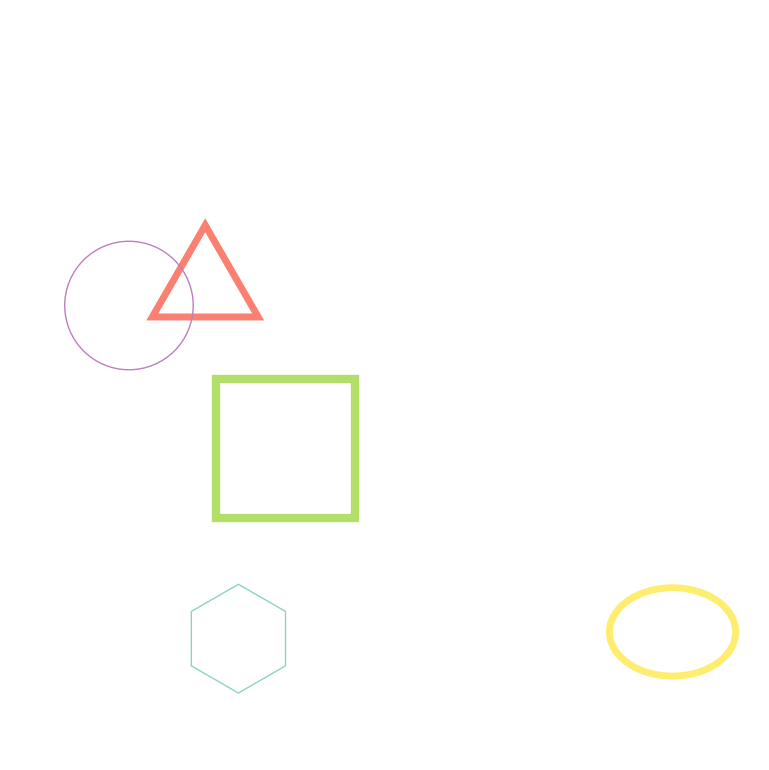[{"shape": "hexagon", "thickness": 0.5, "radius": 0.35, "center": [0.31, 0.171]}, {"shape": "triangle", "thickness": 2.5, "radius": 0.4, "center": [0.267, 0.628]}, {"shape": "square", "thickness": 3, "radius": 0.45, "center": [0.371, 0.417]}, {"shape": "circle", "thickness": 0.5, "radius": 0.42, "center": [0.167, 0.603]}, {"shape": "oval", "thickness": 2.5, "radius": 0.41, "center": [0.873, 0.179]}]